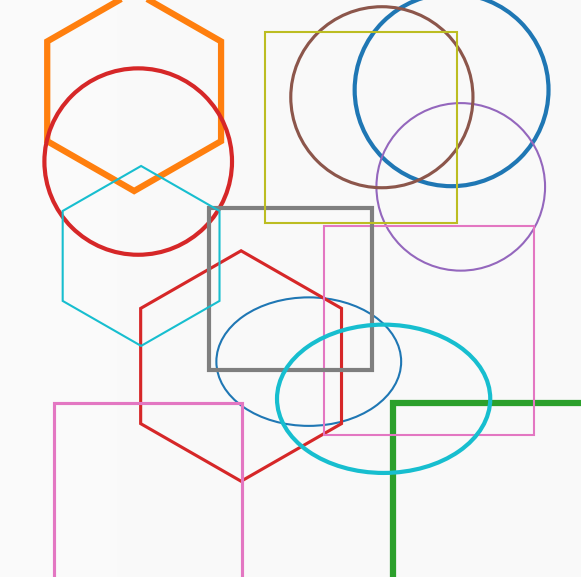[{"shape": "oval", "thickness": 1, "radius": 0.79, "center": [0.531, 0.373]}, {"shape": "circle", "thickness": 2, "radius": 0.83, "center": [0.777, 0.843]}, {"shape": "hexagon", "thickness": 3, "radius": 0.86, "center": [0.231, 0.841]}, {"shape": "square", "thickness": 3, "radius": 0.97, "center": [0.871, 0.107]}, {"shape": "circle", "thickness": 2, "radius": 0.81, "center": [0.238, 0.719]}, {"shape": "hexagon", "thickness": 1.5, "radius": 1.0, "center": [0.415, 0.365]}, {"shape": "circle", "thickness": 1, "radius": 0.73, "center": [0.793, 0.676]}, {"shape": "circle", "thickness": 1.5, "radius": 0.78, "center": [0.657, 0.831]}, {"shape": "square", "thickness": 1.5, "radius": 0.81, "center": [0.255, 0.138]}, {"shape": "square", "thickness": 1, "radius": 0.9, "center": [0.738, 0.428]}, {"shape": "square", "thickness": 2, "radius": 0.7, "center": [0.5, 0.499]}, {"shape": "square", "thickness": 1, "radius": 0.83, "center": [0.621, 0.778]}, {"shape": "hexagon", "thickness": 1, "radius": 0.78, "center": [0.243, 0.556]}, {"shape": "oval", "thickness": 2, "radius": 0.92, "center": [0.66, 0.309]}]